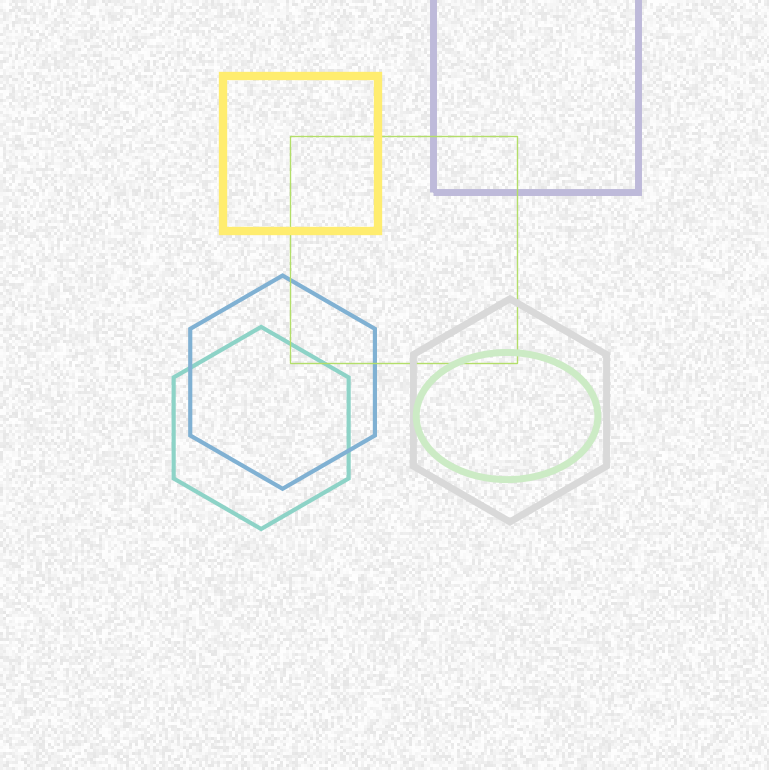[{"shape": "hexagon", "thickness": 1.5, "radius": 0.66, "center": [0.339, 0.444]}, {"shape": "square", "thickness": 2.5, "radius": 0.67, "center": [0.695, 0.884]}, {"shape": "hexagon", "thickness": 1.5, "radius": 0.69, "center": [0.367, 0.504]}, {"shape": "square", "thickness": 0.5, "radius": 0.73, "center": [0.524, 0.676]}, {"shape": "hexagon", "thickness": 2.5, "radius": 0.72, "center": [0.662, 0.467]}, {"shape": "oval", "thickness": 2.5, "radius": 0.59, "center": [0.659, 0.46]}, {"shape": "square", "thickness": 3, "radius": 0.5, "center": [0.391, 0.801]}]